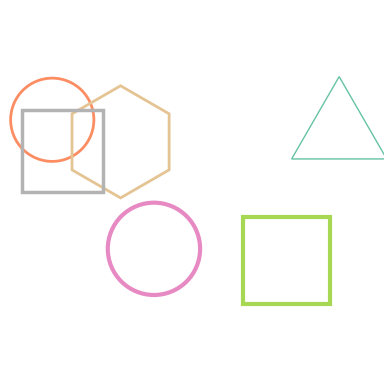[{"shape": "triangle", "thickness": 1, "radius": 0.71, "center": [0.881, 0.658]}, {"shape": "circle", "thickness": 2, "radius": 0.54, "center": [0.136, 0.689]}, {"shape": "circle", "thickness": 3, "radius": 0.6, "center": [0.4, 0.354]}, {"shape": "square", "thickness": 3, "radius": 0.57, "center": [0.744, 0.324]}, {"shape": "hexagon", "thickness": 2, "radius": 0.73, "center": [0.313, 0.632]}, {"shape": "square", "thickness": 2.5, "radius": 0.53, "center": [0.163, 0.608]}]